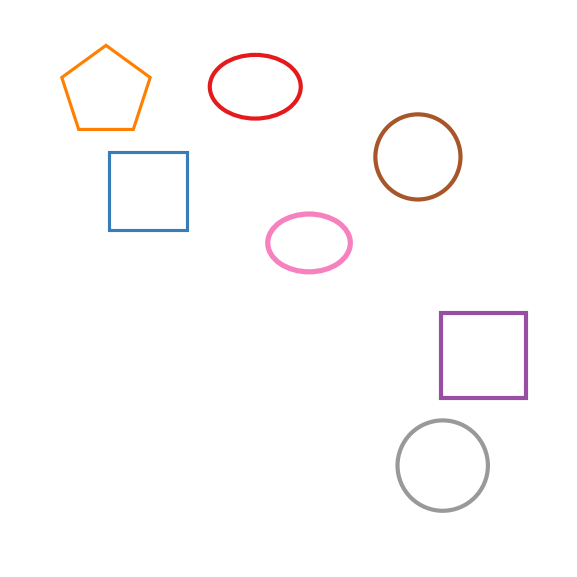[{"shape": "oval", "thickness": 2, "radius": 0.39, "center": [0.442, 0.849]}, {"shape": "square", "thickness": 1.5, "radius": 0.34, "center": [0.257, 0.669]}, {"shape": "square", "thickness": 2, "radius": 0.37, "center": [0.838, 0.384]}, {"shape": "pentagon", "thickness": 1.5, "radius": 0.4, "center": [0.184, 0.84]}, {"shape": "circle", "thickness": 2, "radius": 0.37, "center": [0.724, 0.727]}, {"shape": "oval", "thickness": 2.5, "radius": 0.36, "center": [0.535, 0.578]}, {"shape": "circle", "thickness": 2, "radius": 0.39, "center": [0.767, 0.193]}]